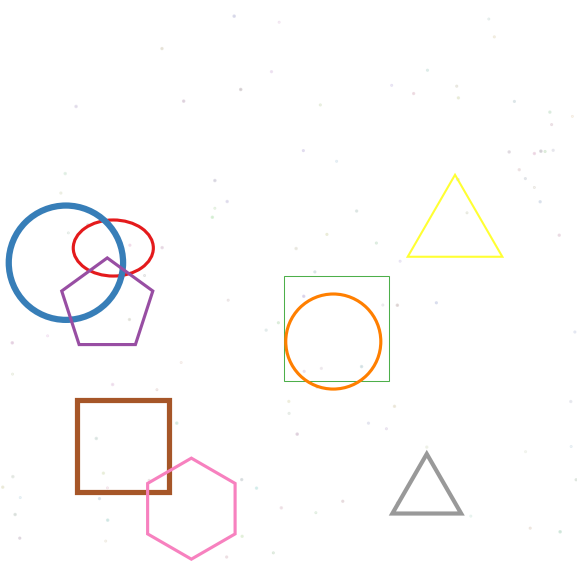[{"shape": "oval", "thickness": 1.5, "radius": 0.35, "center": [0.196, 0.57]}, {"shape": "circle", "thickness": 3, "radius": 0.49, "center": [0.114, 0.544]}, {"shape": "square", "thickness": 0.5, "radius": 0.46, "center": [0.583, 0.43]}, {"shape": "pentagon", "thickness": 1.5, "radius": 0.41, "center": [0.186, 0.47]}, {"shape": "circle", "thickness": 1.5, "radius": 0.41, "center": [0.577, 0.408]}, {"shape": "triangle", "thickness": 1, "radius": 0.47, "center": [0.788, 0.602]}, {"shape": "square", "thickness": 2.5, "radius": 0.4, "center": [0.212, 0.226]}, {"shape": "hexagon", "thickness": 1.5, "radius": 0.44, "center": [0.331, 0.118]}, {"shape": "triangle", "thickness": 2, "radius": 0.34, "center": [0.739, 0.144]}]